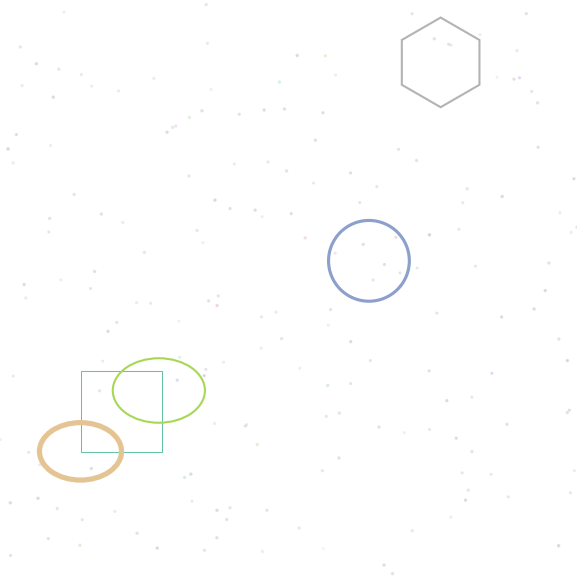[{"shape": "square", "thickness": 0.5, "radius": 0.35, "center": [0.211, 0.287]}, {"shape": "circle", "thickness": 1.5, "radius": 0.35, "center": [0.639, 0.547]}, {"shape": "oval", "thickness": 1, "radius": 0.4, "center": [0.275, 0.323]}, {"shape": "oval", "thickness": 2.5, "radius": 0.36, "center": [0.139, 0.218]}, {"shape": "hexagon", "thickness": 1, "radius": 0.39, "center": [0.763, 0.891]}]